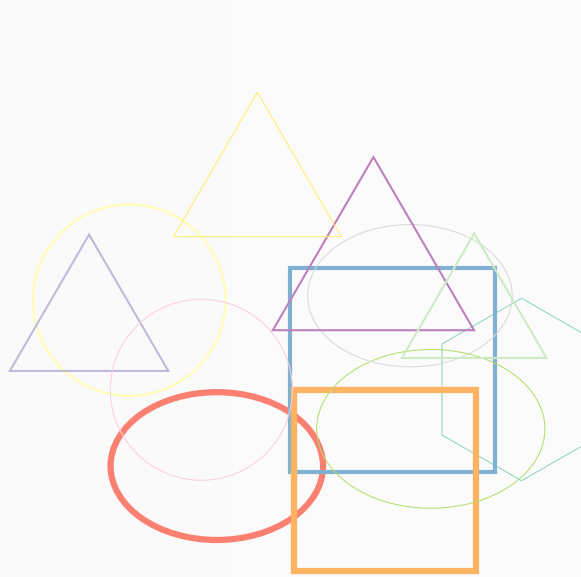[{"shape": "hexagon", "thickness": 0.5, "radius": 0.79, "center": [0.897, 0.325]}, {"shape": "circle", "thickness": 1, "radius": 0.83, "center": [0.222, 0.479]}, {"shape": "triangle", "thickness": 1, "radius": 0.79, "center": [0.153, 0.435]}, {"shape": "oval", "thickness": 3, "radius": 0.91, "center": [0.373, 0.192]}, {"shape": "square", "thickness": 2, "radius": 0.88, "center": [0.675, 0.359]}, {"shape": "square", "thickness": 3, "radius": 0.78, "center": [0.662, 0.168]}, {"shape": "oval", "thickness": 0.5, "radius": 0.98, "center": [0.741, 0.256]}, {"shape": "circle", "thickness": 0.5, "radius": 0.78, "center": [0.346, 0.324]}, {"shape": "oval", "thickness": 0.5, "radius": 0.88, "center": [0.705, 0.487]}, {"shape": "triangle", "thickness": 1, "radius": 1.0, "center": [0.642, 0.527]}, {"shape": "triangle", "thickness": 1, "radius": 0.72, "center": [0.816, 0.451]}, {"shape": "triangle", "thickness": 0.5, "radius": 0.83, "center": [0.443, 0.673]}]